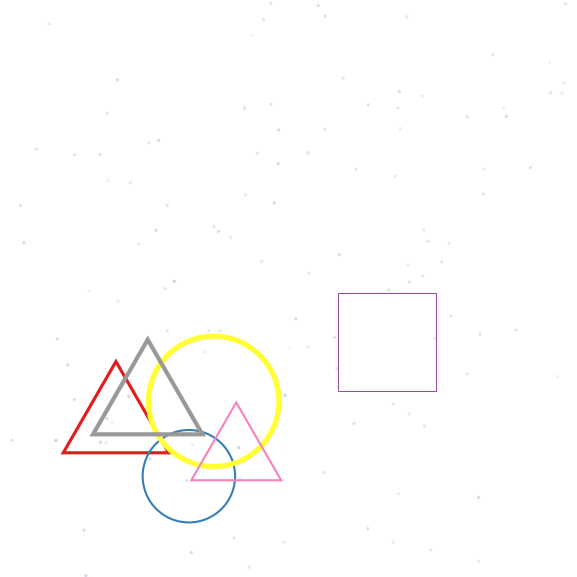[{"shape": "triangle", "thickness": 1.5, "radius": 0.53, "center": [0.201, 0.268]}, {"shape": "circle", "thickness": 1, "radius": 0.4, "center": [0.327, 0.175]}, {"shape": "square", "thickness": 0.5, "radius": 0.42, "center": [0.67, 0.407]}, {"shape": "circle", "thickness": 2.5, "radius": 0.56, "center": [0.37, 0.304]}, {"shape": "triangle", "thickness": 1, "radius": 0.45, "center": [0.409, 0.212]}, {"shape": "triangle", "thickness": 2, "radius": 0.55, "center": [0.256, 0.302]}]